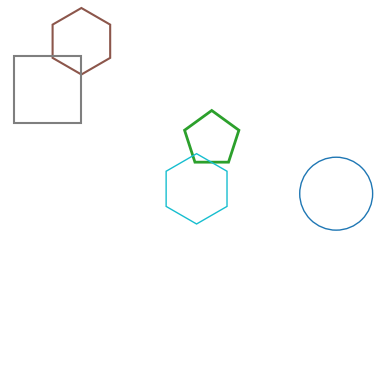[{"shape": "circle", "thickness": 1, "radius": 0.47, "center": [0.873, 0.497]}, {"shape": "pentagon", "thickness": 2, "radius": 0.37, "center": [0.55, 0.639]}, {"shape": "hexagon", "thickness": 1.5, "radius": 0.43, "center": [0.211, 0.893]}, {"shape": "square", "thickness": 1.5, "radius": 0.43, "center": [0.124, 0.768]}, {"shape": "hexagon", "thickness": 1, "radius": 0.46, "center": [0.511, 0.51]}]